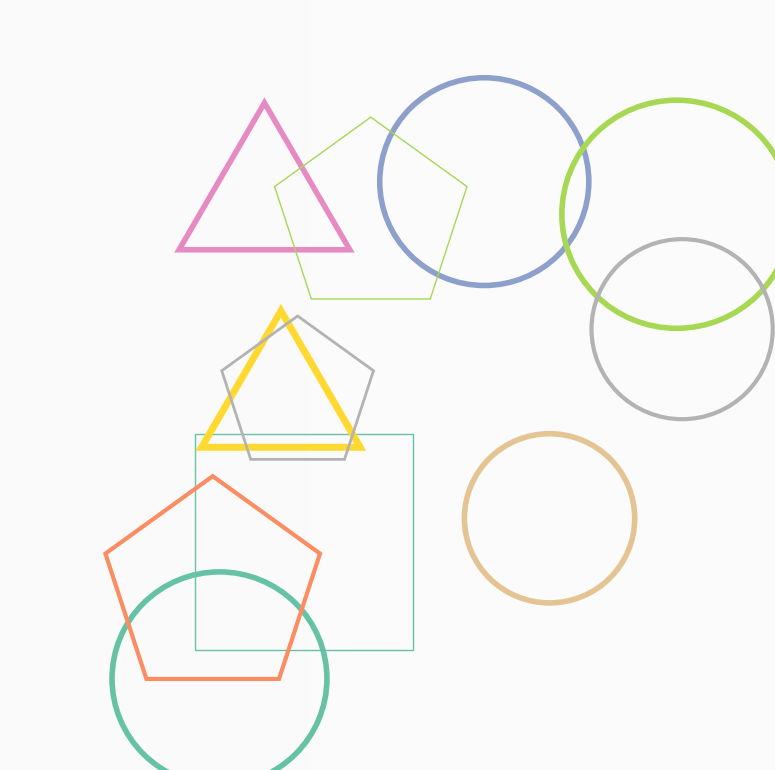[{"shape": "square", "thickness": 0.5, "radius": 0.7, "center": [0.392, 0.296]}, {"shape": "circle", "thickness": 2, "radius": 0.69, "center": [0.283, 0.119]}, {"shape": "pentagon", "thickness": 1.5, "radius": 0.73, "center": [0.274, 0.236]}, {"shape": "circle", "thickness": 2, "radius": 0.67, "center": [0.625, 0.764]}, {"shape": "triangle", "thickness": 2, "radius": 0.64, "center": [0.341, 0.739]}, {"shape": "pentagon", "thickness": 0.5, "radius": 0.65, "center": [0.478, 0.717]}, {"shape": "circle", "thickness": 2, "radius": 0.74, "center": [0.873, 0.722]}, {"shape": "triangle", "thickness": 2.5, "radius": 0.59, "center": [0.362, 0.478]}, {"shape": "circle", "thickness": 2, "radius": 0.55, "center": [0.709, 0.327]}, {"shape": "pentagon", "thickness": 1, "radius": 0.51, "center": [0.384, 0.487]}, {"shape": "circle", "thickness": 1.5, "radius": 0.58, "center": [0.88, 0.573]}]